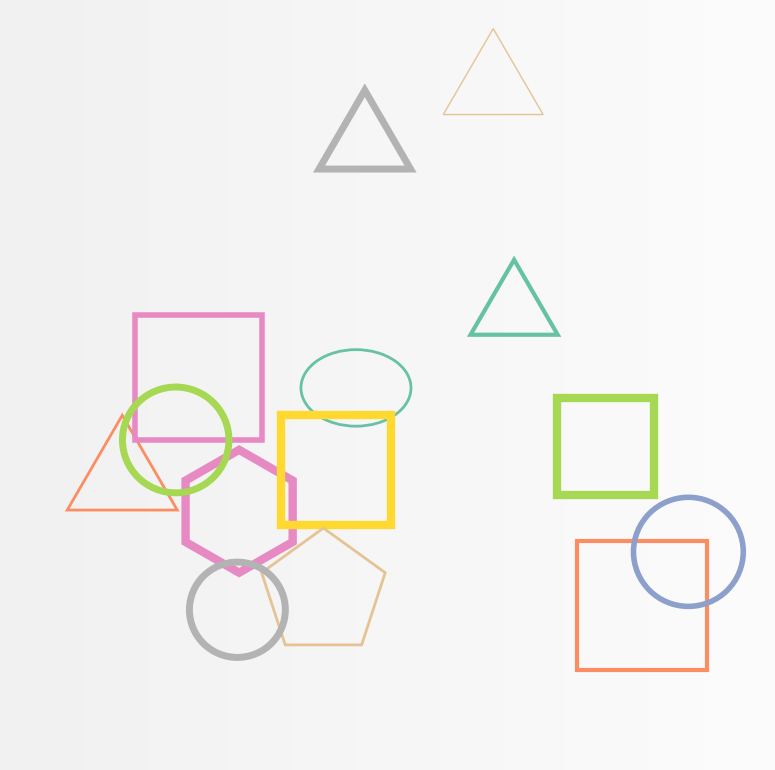[{"shape": "triangle", "thickness": 1.5, "radius": 0.32, "center": [0.663, 0.598]}, {"shape": "oval", "thickness": 1, "radius": 0.35, "center": [0.459, 0.496]}, {"shape": "triangle", "thickness": 1, "radius": 0.41, "center": [0.158, 0.379]}, {"shape": "square", "thickness": 1.5, "radius": 0.42, "center": [0.828, 0.213]}, {"shape": "circle", "thickness": 2, "radius": 0.35, "center": [0.888, 0.283]}, {"shape": "hexagon", "thickness": 3, "radius": 0.4, "center": [0.309, 0.336]}, {"shape": "square", "thickness": 2, "radius": 0.41, "center": [0.256, 0.51]}, {"shape": "circle", "thickness": 2.5, "radius": 0.34, "center": [0.227, 0.429]}, {"shape": "square", "thickness": 3, "radius": 0.31, "center": [0.782, 0.42]}, {"shape": "square", "thickness": 3, "radius": 0.36, "center": [0.434, 0.389]}, {"shape": "triangle", "thickness": 0.5, "radius": 0.37, "center": [0.636, 0.888]}, {"shape": "pentagon", "thickness": 1, "radius": 0.42, "center": [0.417, 0.23]}, {"shape": "triangle", "thickness": 2.5, "radius": 0.34, "center": [0.471, 0.815]}, {"shape": "circle", "thickness": 2.5, "radius": 0.31, "center": [0.306, 0.208]}]